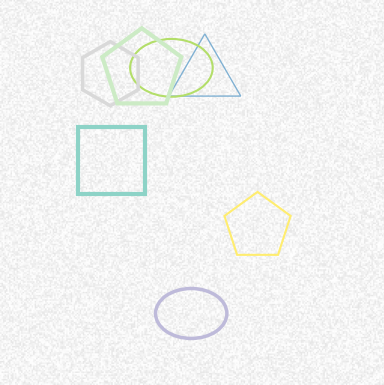[{"shape": "square", "thickness": 3, "radius": 0.44, "center": [0.29, 0.583]}, {"shape": "oval", "thickness": 2.5, "radius": 0.46, "center": [0.497, 0.186]}, {"shape": "triangle", "thickness": 1, "radius": 0.54, "center": [0.532, 0.804]}, {"shape": "oval", "thickness": 1.5, "radius": 0.54, "center": [0.445, 0.824]}, {"shape": "hexagon", "thickness": 2.5, "radius": 0.42, "center": [0.287, 0.809]}, {"shape": "pentagon", "thickness": 3, "radius": 0.54, "center": [0.368, 0.819]}, {"shape": "pentagon", "thickness": 1.5, "radius": 0.45, "center": [0.669, 0.411]}]